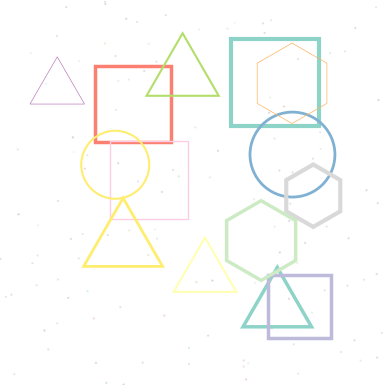[{"shape": "triangle", "thickness": 2.5, "radius": 0.51, "center": [0.72, 0.203]}, {"shape": "square", "thickness": 3, "radius": 0.57, "center": [0.715, 0.786]}, {"shape": "triangle", "thickness": 1.5, "radius": 0.47, "center": [0.532, 0.289]}, {"shape": "square", "thickness": 2.5, "radius": 0.41, "center": [0.778, 0.204]}, {"shape": "square", "thickness": 2.5, "radius": 0.5, "center": [0.345, 0.73]}, {"shape": "circle", "thickness": 2, "radius": 0.55, "center": [0.76, 0.599]}, {"shape": "hexagon", "thickness": 0.5, "radius": 0.52, "center": [0.759, 0.784]}, {"shape": "triangle", "thickness": 1.5, "radius": 0.54, "center": [0.474, 0.805]}, {"shape": "square", "thickness": 1, "radius": 0.51, "center": [0.387, 0.531]}, {"shape": "hexagon", "thickness": 3, "radius": 0.41, "center": [0.814, 0.492]}, {"shape": "triangle", "thickness": 0.5, "radius": 0.41, "center": [0.149, 0.771]}, {"shape": "hexagon", "thickness": 2.5, "radius": 0.52, "center": [0.678, 0.375]}, {"shape": "triangle", "thickness": 2, "radius": 0.59, "center": [0.32, 0.367]}, {"shape": "circle", "thickness": 1.5, "radius": 0.44, "center": [0.299, 0.572]}]